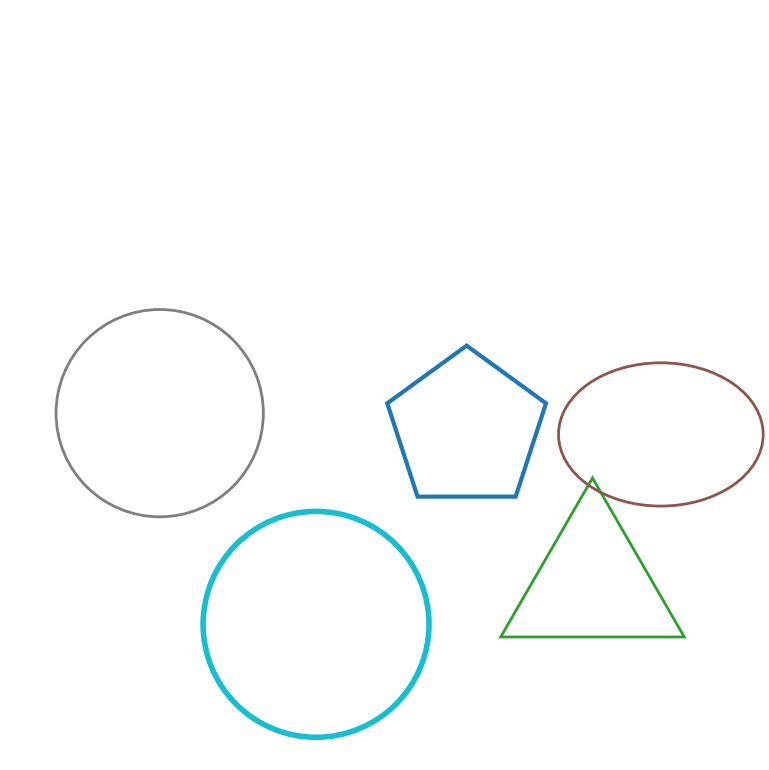[{"shape": "pentagon", "thickness": 1.5, "radius": 0.54, "center": [0.606, 0.443]}, {"shape": "triangle", "thickness": 1, "radius": 0.69, "center": [0.769, 0.242]}, {"shape": "oval", "thickness": 1, "radius": 0.66, "center": [0.858, 0.436]}, {"shape": "circle", "thickness": 1, "radius": 0.67, "center": [0.207, 0.463]}, {"shape": "circle", "thickness": 2, "radius": 0.73, "center": [0.41, 0.189]}]